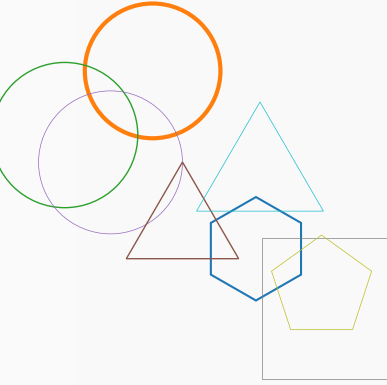[{"shape": "hexagon", "thickness": 1.5, "radius": 0.67, "center": [0.661, 0.354]}, {"shape": "circle", "thickness": 3, "radius": 0.88, "center": [0.394, 0.816]}, {"shape": "circle", "thickness": 1, "radius": 0.94, "center": [0.167, 0.649]}, {"shape": "circle", "thickness": 0.5, "radius": 0.93, "center": [0.285, 0.578]}, {"shape": "triangle", "thickness": 1, "radius": 0.84, "center": [0.471, 0.412]}, {"shape": "square", "thickness": 0.5, "radius": 0.91, "center": [0.859, 0.199]}, {"shape": "pentagon", "thickness": 0.5, "radius": 0.68, "center": [0.83, 0.254]}, {"shape": "triangle", "thickness": 0.5, "radius": 0.95, "center": [0.671, 0.546]}]